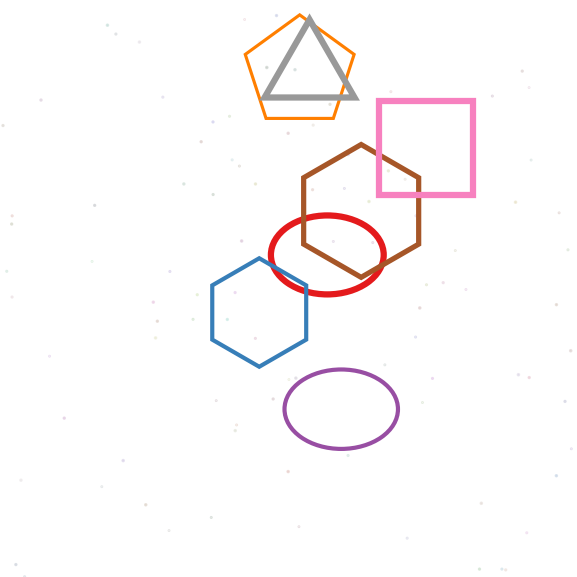[{"shape": "oval", "thickness": 3, "radius": 0.49, "center": [0.567, 0.558]}, {"shape": "hexagon", "thickness": 2, "radius": 0.47, "center": [0.449, 0.458]}, {"shape": "oval", "thickness": 2, "radius": 0.49, "center": [0.591, 0.291]}, {"shape": "pentagon", "thickness": 1.5, "radius": 0.5, "center": [0.519, 0.874]}, {"shape": "hexagon", "thickness": 2.5, "radius": 0.57, "center": [0.625, 0.634]}, {"shape": "square", "thickness": 3, "radius": 0.41, "center": [0.737, 0.742]}, {"shape": "triangle", "thickness": 3, "radius": 0.45, "center": [0.536, 0.875]}]